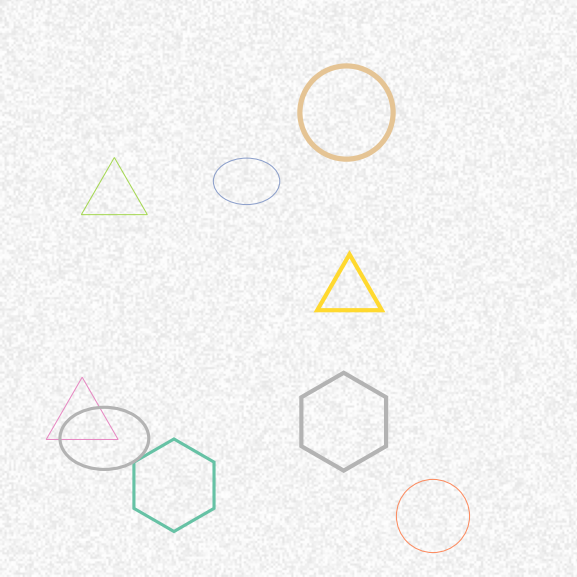[{"shape": "hexagon", "thickness": 1.5, "radius": 0.4, "center": [0.301, 0.159]}, {"shape": "circle", "thickness": 0.5, "radius": 0.32, "center": [0.75, 0.106]}, {"shape": "oval", "thickness": 0.5, "radius": 0.29, "center": [0.427, 0.685]}, {"shape": "triangle", "thickness": 0.5, "radius": 0.36, "center": [0.142, 0.274]}, {"shape": "triangle", "thickness": 0.5, "radius": 0.33, "center": [0.198, 0.66]}, {"shape": "triangle", "thickness": 2, "radius": 0.32, "center": [0.605, 0.494]}, {"shape": "circle", "thickness": 2.5, "radius": 0.4, "center": [0.6, 0.804]}, {"shape": "oval", "thickness": 1.5, "radius": 0.38, "center": [0.181, 0.24]}, {"shape": "hexagon", "thickness": 2, "radius": 0.42, "center": [0.595, 0.269]}]